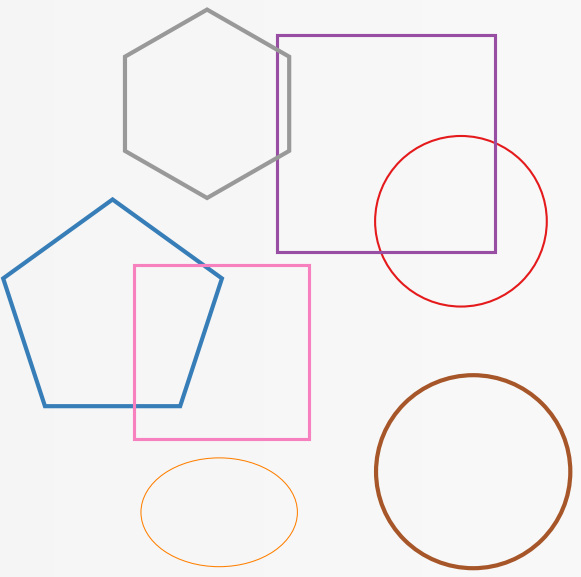[{"shape": "circle", "thickness": 1, "radius": 0.74, "center": [0.793, 0.616]}, {"shape": "pentagon", "thickness": 2, "radius": 0.99, "center": [0.194, 0.456]}, {"shape": "square", "thickness": 1.5, "radius": 0.94, "center": [0.664, 0.751]}, {"shape": "oval", "thickness": 0.5, "radius": 0.67, "center": [0.377, 0.112]}, {"shape": "circle", "thickness": 2, "radius": 0.84, "center": [0.814, 0.182]}, {"shape": "square", "thickness": 1.5, "radius": 0.75, "center": [0.381, 0.39]}, {"shape": "hexagon", "thickness": 2, "radius": 0.82, "center": [0.356, 0.819]}]